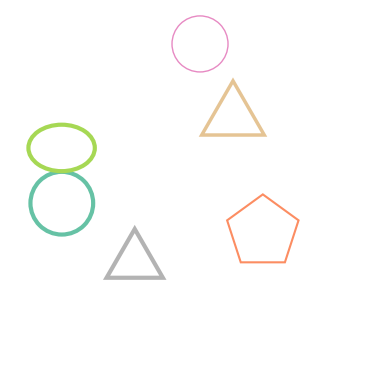[{"shape": "circle", "thickness": 3, "radius": 0.41, "center": [0.161, 0.472]}, {"shape": "pentagon", "thickness": 1.5, "radius": 0.49, "center": [0.683, 0.398]}, {"shape": "circle", "thickness": 1, "radius": 0.36, "center": [0.52, 0.886]}, {"shape": "oval", "thickness": 3, "radius": 0.43, "center": [0.16, 0.616]}, {"shape": "triangle", "thickness": 2.5, "radius": 0.47, "center": [0.605, 0.696]}, {"shape": "triangle", "thickness": 3, "radius": 0.42, "center": [0.35, 0.321]}]